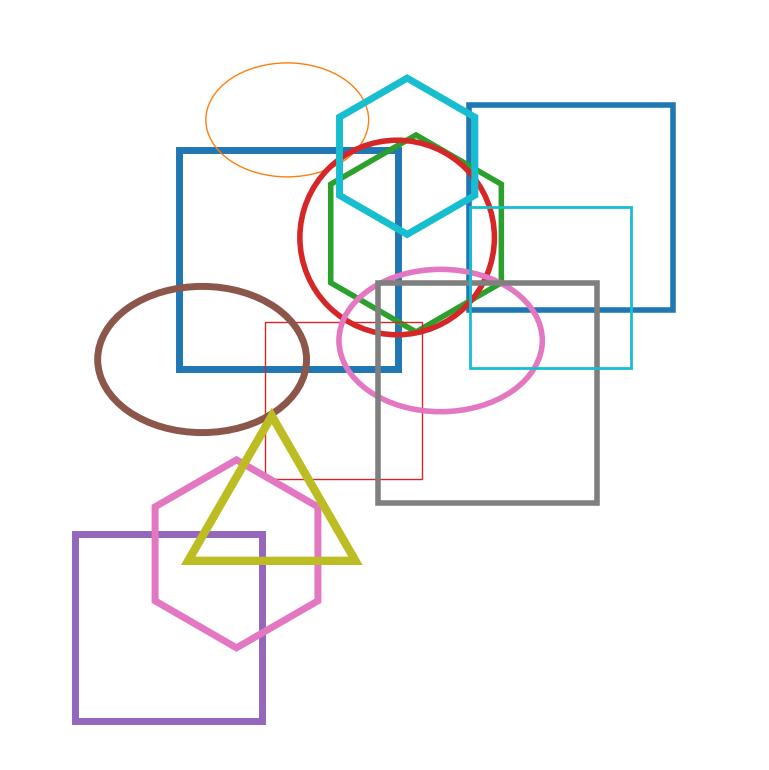[{"shape": "square", "thickness": 2, "radius": 0.66, "center": [0.741, 0.73]}, {"shape": "square", "thickness": 2.5, "radius": 0.71, "center": [0.374, 0.663]}, {"shape": "oval", "thickness": 0.5, "radius": 0.53, "center": [0.373, 0.844]}, {"shape": "hexagon", "thickness": 2, "radius": 0.64, "center": [0.54, 0.697]}, {"shape": "circle", "thickness": 2, "radius": 0.63, "center": [0.516, 0.692]}, {"shape": "square", "thickness": 0.5, "radius": 0.51, "center": [0.447, 0.48]}, {"shape": "square", "thickness": 2.5, "radius": 0.61, "center": [0.219, 0.184]}, {"shape": "oval", "thickness": 2.5, "radius": 0.68, "center": [0.262, 0.533]}, {"shape": "hexagon", "thickness": 2.5, "radius": 0.61, "center": [0.307, 0.281]}, {"shape": "oval", "thickness": 2, "radius": 0.66, "center": [0.572, 0.558]}, {"shape": "square", "thickness": 2, "radius": 0.71, "center": [0.633, 0.49]}, {"shape": "triangle", "thickness": 3, "radius": 0.63, "center": [0.353, 0.334]}, {"shape": "square", "thickness": 1, "radius": 0.52, "center": [0.715, 0.627]}, {"shape": "hexagon", "thickness": 2.5, "radius": 0.51, "center": [0.529, 0.797]}]